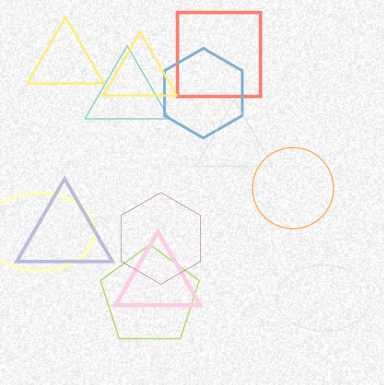[{"shape": "triangle", "thickness": 1, "radius": 0.63, "center": [0.33, 0.755]}, {"shape": "oval", "thickness": 2, "radius": 0.72, "center": [0.101, 0.398]}, {"shape": "triangle", "thickness": 2.5, "radius": 0.72, "center": [0.168, 0.392]}, {"shape": "square", "thickness": 2.5, "radius": 0.54, "center": [0.568, 0.86]}, {"shape": "hexagon", "thickness": 2, "radius": 0.58, "center": [0.528, 0.758]}, {"shape": "circle", "thickness": 1, "radius": 0.53, "center": [0.761, 0.511]}, {"shape": "pentagon", "thickness": 1, "radius": 0.67, "center": [0.389, 0.229]}, {"shape": "triangle", "thickness": 3, "radius": 0.64, "center": [0.41, 0.271]}, {"shape": "triangle", "thickness": 0.5, "radius": 0.58, "center": [0.608, 0.626]}, {"shape": "hexagon", "thickness": 0.5, "radius": 0.6, "center": [0.418, 0.381]}, {"shape": "oval", "thickness": 0.5, "radius": 0.61, "center": [0.84, 0.226]}, {"shape": "triangle", "thickness": 1.5, "radius": 0.55, "center": [0.364, 0.807]}, {"shape": "triangle", "thickness": 1.5, "radius": 0.57, "center": [0.17, 0.841]}]